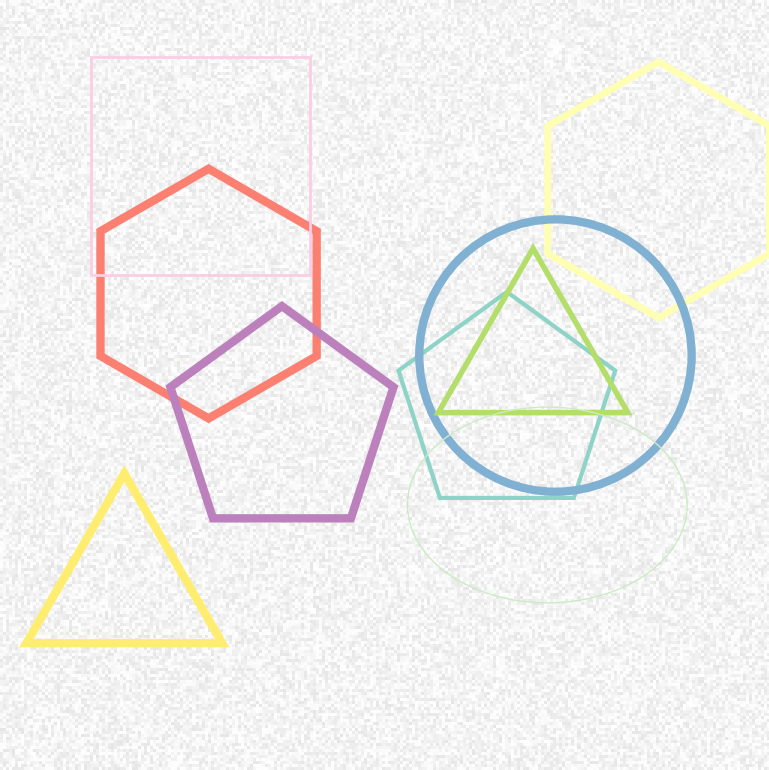[{"shape": "pentagon", "thickness": 1.5, "radius": 0.74, "center": [0.658, 0.473]}, {"shape": "hexagon", "thickness": 2.5, "radius": 0.83, "center": [0.855, 0.753]}, {"shape": "hexagon", "thickness": 3, "radius": 0.81, "center": [0.271, 0.619]}, {"shape": "circle", "thickness": 3, "radius": 0.88, "center": [0.721, 0.538]}, {"shape": "triangle", "thickness": 2, "radius": 0.71, "center": [0.692, 0.535]}, {"shape": "square", "thickness": 1, "radius": 0.71, "center": [0.26, 0.784]}, {"shape": "pentagon", "thickness": 3, "radius": 0.76, "center": [0.366, 0.45]}, {"shape": "oval", "thickness": 0.5, "radius": 0.91, "center": [0.711, 0.344]}, {"shape": "triangle", "thickness": 3, "radius": 0.73, "center": [0.161, 0.238]}]